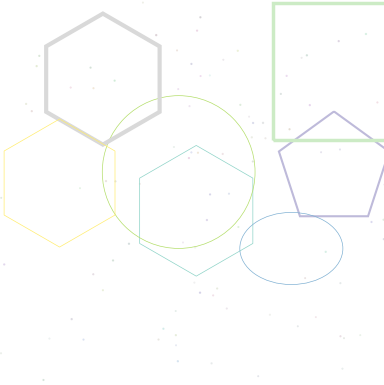[{"shape": "hexagon", "thickness": 0.5, "radius": 0.85, "center": [0.51, 0.452]}, {"shape": "pentagon", "thickness": 1.5, "radius": 0.75, "center": [0.868, 0.56]}, {"shape": "oval", "thickness": 0.5, "radius": 0.67, "center": [0.757, 0.355]}, {"shape": "circle", "thickness": 0.5, "radius": 0.99, "center": [0.464, 0.553]}, {"shape": "hexagon", "thickness": 3, "radius": 0.85, "center": [0.267, 0.795]}, {"shape": "square", "thickness": 2.5, "radius": 0.89, "center": [0.888, 0.814]}, {"shape": "hexagon", "thickness": 0.5, "radius": 0.83, "center": [0.155, 0.525]}]